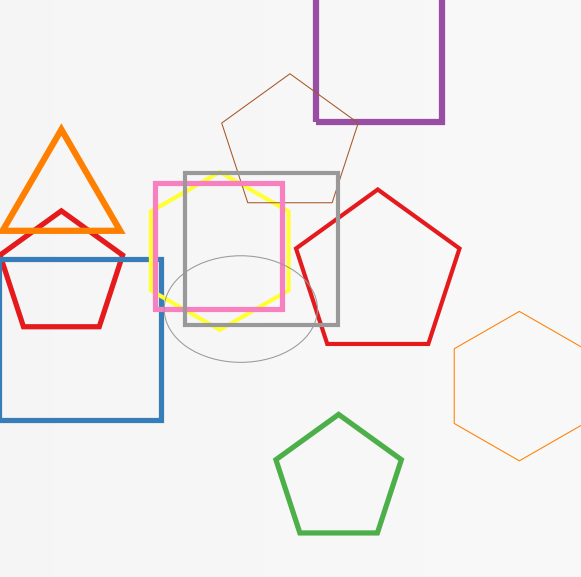[{"shape": "pentagon", "thickness": 2.5, "radius": 0.55, "center": [0.106, 0.523]}, {"shape": "pentagon", "thickness": 2, "radius": 0.74, "center": [0.65, 0.523]}, {"shape": "square", "thickness": 2.5, "radius": 0.7, "center": [0.138, 0.412]}, {"shape": "pentagon", "thickness": 2.5, "radius": 0.57, "center": [0.583, 0.168]}, {"shape": "square", "thickness": 3, "radius": 0.54, "center": [0.653, 0.896]}, {"shape": "triangle", "thickness": 3, "radius": 0.58, "center": [0.106, 0.658]}, {"shape": "hexagon", "thickness": 0.5, "radius": 0.65, "center": [0.894, 0.331]}, {"shape": "hexagon", "thickness": 2, "radius": 0.68, "center": [0.378, 0.565]}, {"shape": "pentagon", "thickness": 0.5, "radius": 0.62, "center": [0.499, 0.748]}, {"shape": "square", "thickness": 2.5, "radius": 0.54, "center": [0.376, 0.572]}, {"shape": "square", "thickness": 2, "radius": 0.66, "center": [0.449, 0.568]}, {"shape": "oval", "thickness": 0.5, "radius": 0.66, "center": [0.414, 0.464]}]